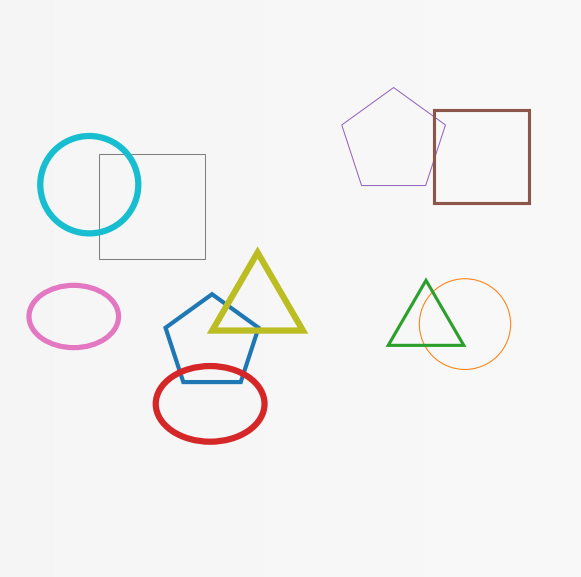[{"shape": "pentagon", "thickness": 2, "radius": 0.42, "center": [0.365, 0.406]}, {"shape": "circle", "thickness": 0.5, "radius": 0.39, "center": [0.8, 0.438]}, {"shape": "triangle", "thickness": 1.5, "radius": 0.38, "center": [0.733, 0.439]}, {"shape": "oval", "thickness": 3, "radius": 0.47, "center": [0.362, 0.3]}, {"shape": "pentagon", "thickness": 0.5, "radius": 0.47, "center": [0.677, 0.754]}, {"shape": "square", "thickness": 1.5, "radius": 0.41, "center": [0.829, 0.728]}, {"shape": "oval", "thickness": 2.5, "radius": 0.39, "center": [0.127, 0.451]}, {"shape": "square", "thickness": 0.5, "radius": 0.46, "center": [0.261, 0.641]}, {"shape": "triangle", "thickness": 3, "radius": 0.45, "center": [0.443, 0.472]}, {"shape": "circle", "thickness": 3, "radius": 0.42, "center": [0.154, 0.679]}]